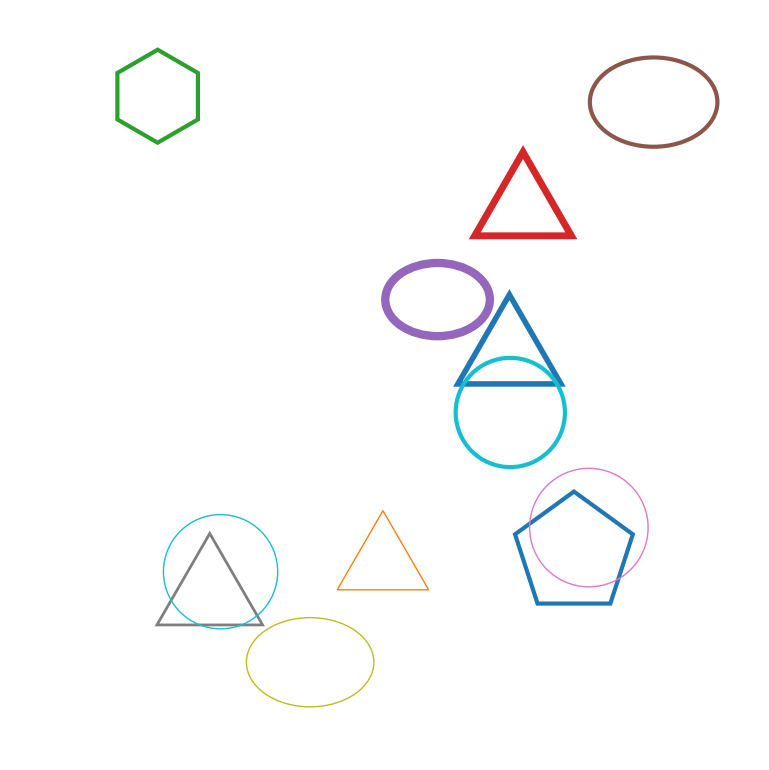[{"shape": "triangle", "thickness": 2, "radius": 0.39, "center": [0.662, 0.54]}, {"shape": "pentagon", "thickness": 1.5, "radius": 0.4, "center": [0.745, 0.281]}, {"shape": "triangle", "thickness": 0.5, "radius": 0.34, "center": [0.497, 0.268]}, {"shape": "hexagon", "thickness": 1.5, "radius": 0.3, "center": [0.205, 0.875]}, {"shape": "triangle", "thickness": 2.5, "radius": 0.36, "center": [0.679, 0.73]}, {"shape": "oval", "thickness": 3, "radius": 0.34, "center": [0.568, 0.611]}, {"shape": "oval", "thickness": 1.5, "radius": 0.41, "center": [0.849, 0.867]}, {"shape": "circle", "thickness": 0.5, "radius": 0.38, "center": [0.765, 0.315]}, {"shape": "triangle", "thickness": 1, "radius": 0.4, "center": [0.272, 0.228]}, {"shape": "oval", "thickness": 0.5, "radius": 0.41, "center": [0.403, 0.14]}, {"shape": "circle", "thickness": 1.5, "radius": 0.35, "center": [0.663, 0.464]}, {"shape": "circle", "thickness": 0.5, "radius": 0.37, "center": [0.286, 0.258]}]